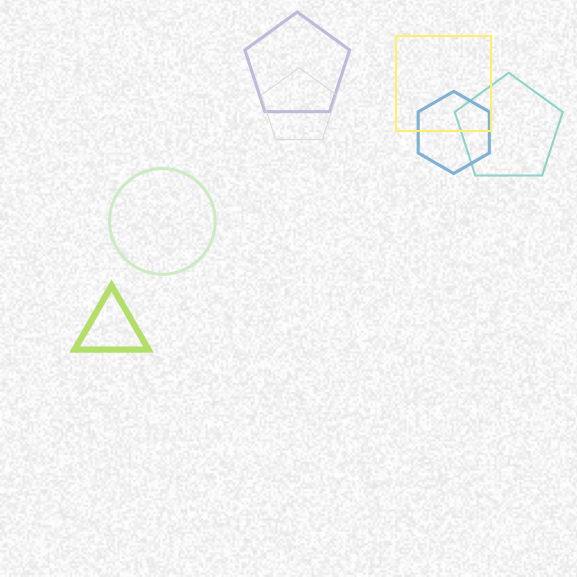[{"shape": "pentagon", "thickness": 1, "radius": 0.49, "center": [0.881, 0.775]}, {"shape": "pentagon", "thickness": 1.5, "radius": 0.48, "center": [0.515, 0.883]}, {"shape": "hexagon", "thickness": 1.5, "radius": 0.36, "center": [0.786, 0.77]}, {"shape": "triangle", "thickness": 3, "radius": 0.37, "center": [0.193, 0.431]}, {"shape": "pentagon", "thickness": 0.5, "radius": 0.34, "center": [0.518, 0.813]}, {"shape": "circle", "thickness": 1.5, "radius": 0.46, "center": [0.281, 0.616]}, {"shape": "square", "thickness": 1, "radius": 0.41, "center": [0.768, 0.854]}]